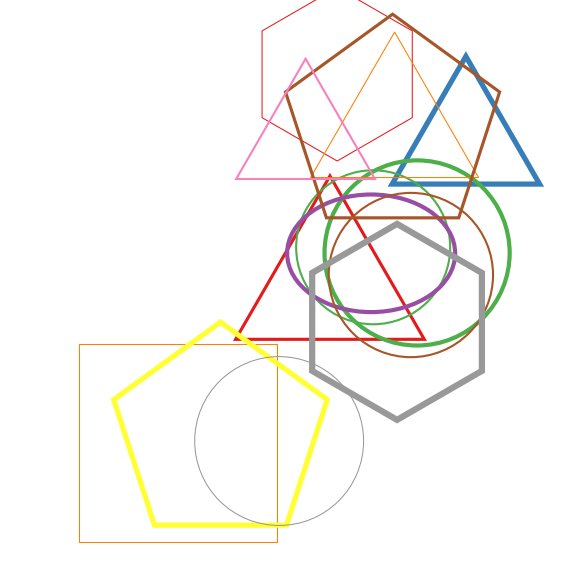[{"shape": "triangle", "thickness": 1.5, "radius": 0.94, "center": [0.571, 0.506]}, {"shape": "hexagon", "thickness": 0.5, "radius": 0.75, "center": [0.584, 0.871]}, {"shape": "triangle", "thickness": 2.5, "radius": 0.74, "center": [0.807, 0.754]}, {"shape": "circle", "thickness": 1, "radius": 0.67, "center": [0.646, 0.571]}, {"shape": "circle", "thickness": 2, "radius": 0.8, "center": [0.722, 0.561]}, {"shape": "oval", "thickness": 2, "radius": 0.73, "center": [0.643, 0.561]}, {"shape": "triangle", "thickness": 0.5, "radius": 0.84, "center": [0.683, 0.776]}, {"shape": "square", "thickness": 0.5, "radius": 0.86, "center": [0.308, 0.231]}, {"shape": "pentagon", "thickness": 2.5, "radius": 0.97, "center": [0.382, 0.247]}, {"shape": "pentagon", "thickness": 1.5, "radius": 0.97, "center": [0.68, 0.78]}, {"shape": "circle", "thickness": 1, "radius": 0.71, "center": [0.711, 0.523]}, {"shape": "triangle", "thickness": 1, "radius": 0.69, "center": [0.529, 0.759]}, {"shape": "hexagon", "thickness": 3, "radius": 0.85, "center": [0.688, 0.442]}, {"shape": "circle", "thickness": 0.5, "radius": 0.73, "center": [0.483, 0.235]}]